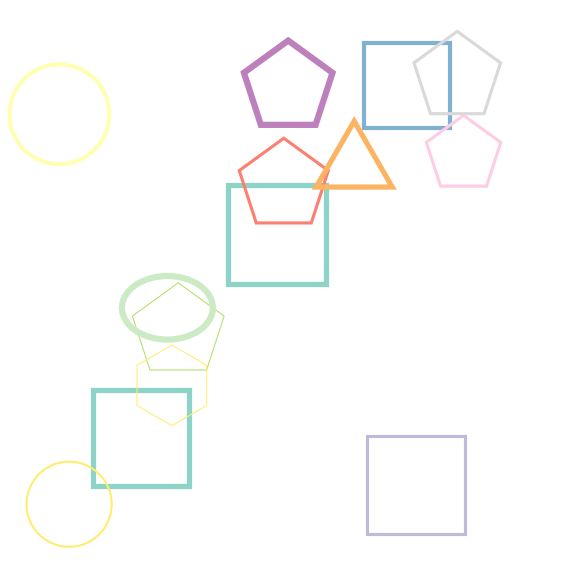[{"shape": "square", "thickness": 2.5, "radius": 0.42, "center": [0.245, 0.241]}, {"shape": "square", "thickness": 2.5, "radius": 0.43, "center": [0.479, 0.593]}, {"shape": "circle", "thickness": 2, "radius": 0.43, "center": [0.103, 0.801]}, {"shape": "square", "thickness": 1.5, "radius": 0.42, "center": [0.721, 0.159]}, {"shape": "pentagon", "thickness": 1.5, "radius": 0.41, "center": [0.491, 0.679]}, {"shape": "square", "thickness": 2, "radius": 0.37, "center": [0.705, 0.851]}, {"shape": "triangle", "thickness": 2.5, "radius": 0.38, "center": [0.613, 0.713]}, {"shape": "pentagon", "thickness": 0.5, "radius": 0.42, "center": [0.309, 0.426]}, {"shape": "pentagon", "thickness": 1.5, "radius": 0.34, "center": [0.803, 0.732]}, {"shape": "pentagon", "thickness": 1.5, "radius": 0.39, "center": [0.792, 0.866]}, {"shape": "pentagon", "thickness": 3, "radius": 0.4, "center": [0.499, 0.848]}, {"shape": "oval", "thickness": 3, "radius": 0.39, "center": [0.29, 0.466]}, {"shape": "hexagon", "thickness": 0.5, "radius": 0.35, "center": [0.298, 0.332]}, {"shape": "circle", "thickness": 1, "radius": 0.37, "center": [0.12, 0.126]}]